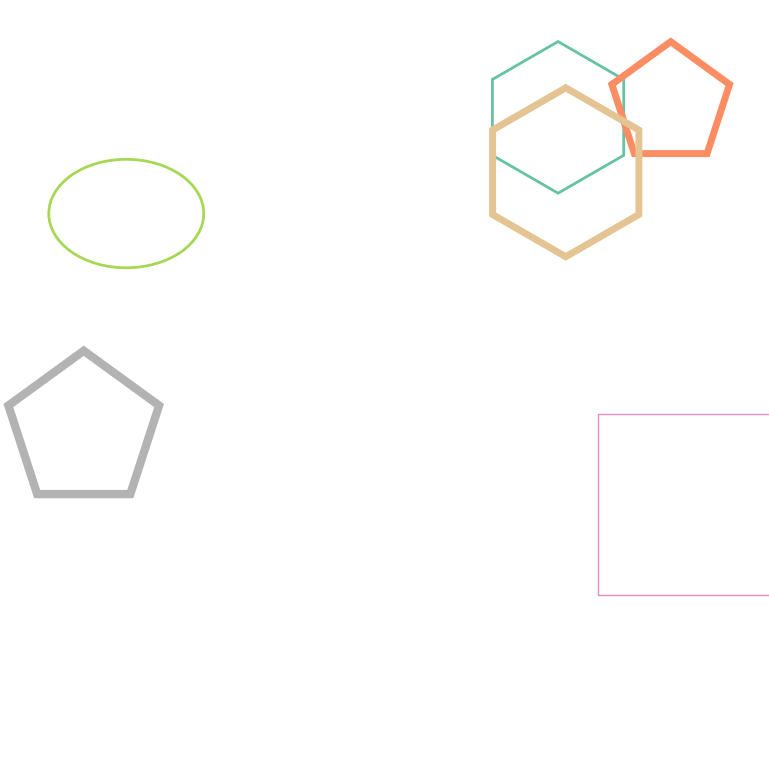[{"shape": "hexagon", "thickness": 1, "radius": 0.49, "center": [0.725, 0.848]}, {"shape": "pentagon", "thickness": 2.5, "radius": 0.4, "center": [0.871, 0.866]}, {"shape": "square", "thickness": 0.5, "radius": 0.59, "center": [0.895, 0.345]}, {"shape": "oval", "thickness": 1, "radius": 0.5, "center": [0.164, 0.723]}, {"shape": "hexagon", "thickness": 2.5, "radius": 0.55, "center": [0.735, 0.776]}, {"shape": "pentagon", "thickness": 3, "radius": 0.51, "center": [0.109, 0.442]}]